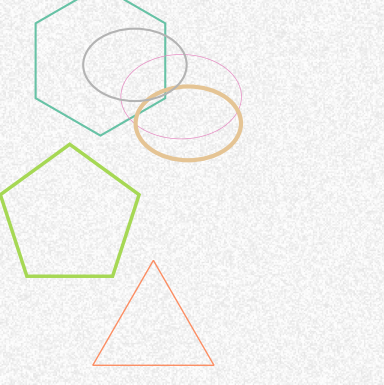[{"shape": "hexagon", "thickness": 1.5, "radius": 0.97, "center": [0.261, 0.842]}, {"shape": "triangle", "thickness": 1, "radius": 0.91, "center": [0.398, 0.142]}, {"shape": "oval", "thickness": 0.5, "radius": 0.78, "center": [0.471, 0.749]}, {"shape": "pentagon", "thickness": 2.5, "radius": 0.95, "center": [0.181, 0.436]}, {"shape": "oval", "thickness": 3, "radius": 0.68, "center": [0.489, 0.68]}, {"shape": "oval", "thickness": 1.5, "radius": 0.67, "center": [0.35, 0.831]}]